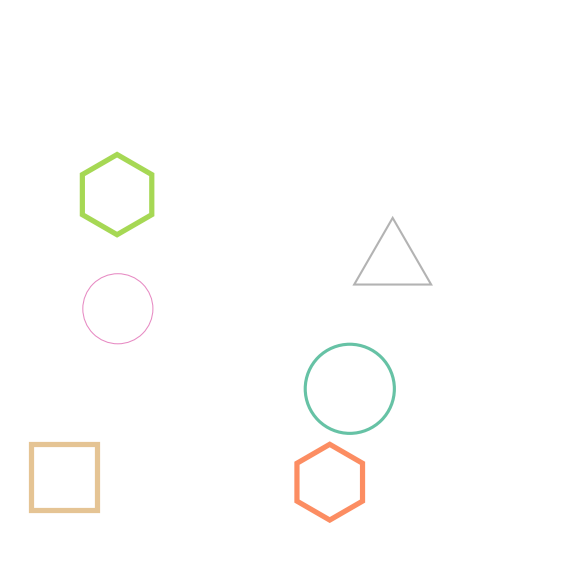[{"shape": "circle", "thickness": 1.5, "radius": 0.39, "center": [0.606, 0.326]}, {"shape": "hexagon", "thickness": 2.5, "radius": 0.33, "center": [0.571, 0.164]}, {"shape": "circle", "thickness": 0.5, "radius": 0.3, "center": [0.204, 0.464]}, {"shape": "hexagon", "thickness": 2.5, "radius": 0.35, "center": [0.203, 0.662]}, {"shape": "square", "thickness": 2.5, "radius": 0.29, "center": [0.11, 0.174]}, {"shape": "triangle", "thickness": 1, "radius": 0.38, "center": [0.68, 0.545]}]